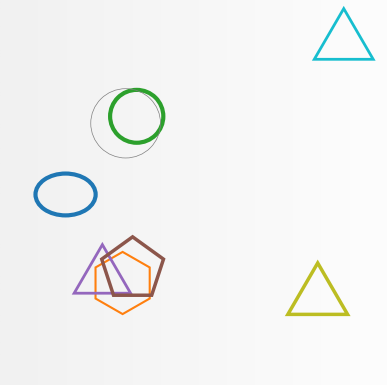[{"shape": "oval", "thickness": 3, "radius": 0.39, "center": [0.169, 0.495]}, {"shape": "hexagon", "thickness": 1.5, "radius": 0.4, "center": [0.316, 0.265]}, {"shape": "circle", "thickness": 3, "radius": 0.34, "center": [0.353, 0.698]}, {"shape": "triangle", "thickness": 2, "radius": 0.42, "center": [0.264, 0.28]}, {"shape": "pentagon", "thickness": 2.5, "radius": 0.42, "center": [0.342, 0.301]}, {"shape": "circle", "thickness": 0.5, "radius": 0.45, "center": [0.324, 0.68]}, {"shape": "triangle", "thickness": 2.5, "radius": 0.44, "center": [0.82, 0.228]}, {"shape": "triangle", "thickness": 2, "radius": 0.44, "center": [0.887, 0.89]}]